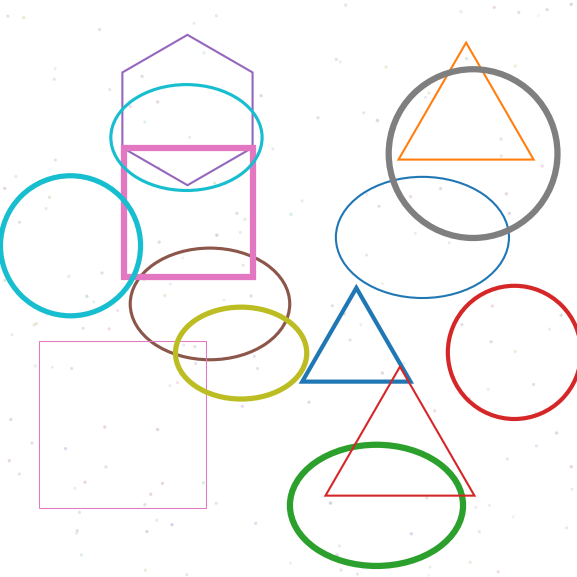[{"shape": "triangle", "thickness": 2, "radius": 0.54, "center": [0.617, 0.392]}, {"shape": "oval", "thickness": 1, "radius": 0.75, "center": [0.731, 0.588]}, {"shape": "triangle", "thickness": 1, "radius": 0.68, "center": [0.807, 0.79]}, {"shape": "oval", "thickness": 3, "radius": 0.75, "center": [0.652, 0.124]}, {"shape": "circle", "thickness": 2, "radius": 0.58, "center": [0.891, 0.389]}, {"shape": "triangle", "thickness": 1, "radius": 0.74, "center": [0.693, 0.215]}, {"shape": "hexagon", "thickness": 1, "radius": 0.65, "center": [0.325, 0.809]}, {"shape": "oval", "thickness": 1.5, "radius": 0.69, "center": [0.364, 0.473]}, {"shape": "square", "thickness": 3, "radius": 0.56, "center": [0.326, 0.631]}, {"shape": "square", "thickness": 0.5, "radius": 0.72, "center": [0.212, 0.264]}, {"shape": "circle", "thickness": 3, "radius": 0.73, "center": [0.819, 0.733]}, {"shape": "oval", "thickness": 2.5, "radius": 0.57, "center": [0.418, 0.388]}, {"shape": "circle", "thickness": 2.5, "radius": 0.61, "center": [0.122, 0.574]}, {"shape": "oval", "thickness": 1.5, "radius": 0.65, "center": [0.323, 0.761]}]